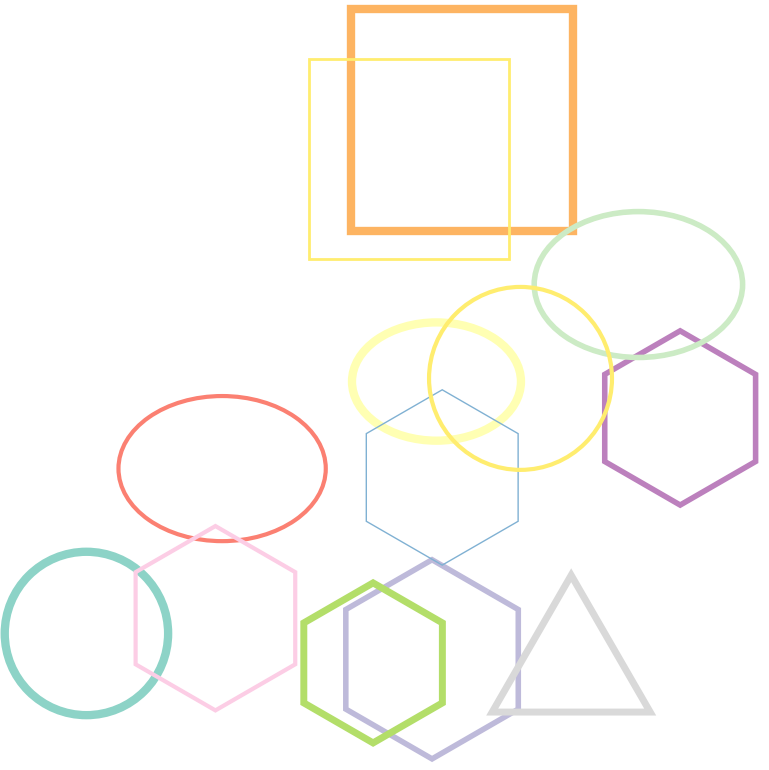[{"shape": "circle", "thickness": 3, "radius": 0.53, "center": [0.112, 0.177]}, {"shape": "oval", "thickness": 3, "radius": 0.55, "center": [0.567, 0.504]}, {"shape": "hexagon", "thickness": 2, "radius": 0.65, "center": [0.561, 0.144]}, {"shape": "oval", "thickness": 1.5, "radius": 0.67, "center": [0.288, 0.391]}, {"shape": "hexagon", "thickness": 0.5, "radius": 0.57, "center": [0.574, 0.38]}, {"shape": "square", "thickness": 3, "radius": 0.72, "center": [0.601, 0.844]}, {"shape": "hexagon", "thickness": 2.5, "radius": 0.52, "center": [0.485, 0.139]}, {"shape": "hexagon", "thickness": 1.5, "radius": 0.6, "center": [0.28, 0.197]}, {"shape": "triangle", "thickness": 2.5, "radius": 0.59, "center": [0.742, 0.134]}, {"shape": "hexagon", "thickness": 2, "radius": 0.57, "center": [0.883, 0.457]}, {"shape": "oval", "thickness": 2, "radius": 0.68, "center": [0.829, 0.63]}, {"shape": "circle", "thickness": 1.5, "radius": 0.59, "center": [0.676, 0.509]}, {"shape": "square", "thickness": 1, "radius": 0.65, "center": [0.531, 0.793]}]